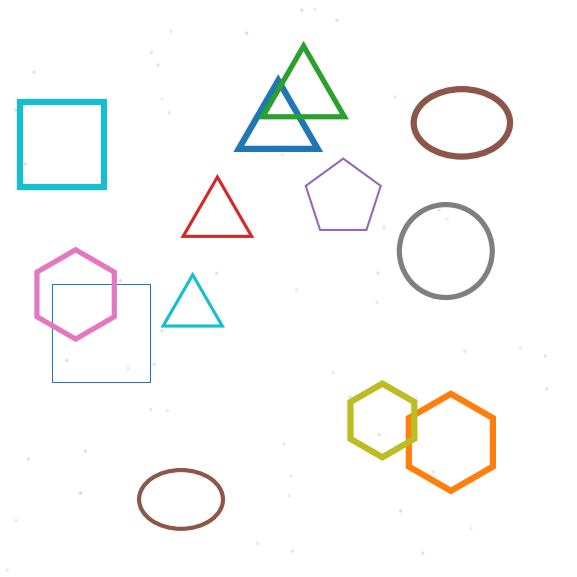[{"shape": "square", "thickness": 0.5, "radius": 0.43, "center": [0.175, 0.422]}, {"shape": "triangle", "thickness": 3, "radius": 0.39, "center": [0.482, 0.781]}, {"shape": "hexagon", "thickness": 3, "radius": 0.42, "center": [0.781, 0.233]}, {"shape": "triangle", "thickness": 2.5, "radius": 0.41, "center": [0.526, 0.838]}, {"shape": "triangle", "thickness": 1.5, "radius": 0.34, "center": [0.376, 0.624]}, {"shape": "pentagon", "thickness": 1, "radius": 0.34, "center": [0.594, 0.656]}, {"shape": "oval", "thickness": 2, "radius": 0.36, "center": [0.313, 0.134]}, {"shape": "oval", "thickness": 3, "radius": 0.42, "center": [0.8, 0.786]}, {"shape": "hexagon", "thickness": 2.5, "radius": 0.39, "center": [0.131, 0.489]}, {"shape": "circle", "thickness": 2.5, "radius": 0.4, "center": [0.772, 0.564]}, {"shape": "hexagon", "thickness": 3, "radius": 0.32, "center": [0.662, 0.271]}, {"shape": "square", "thickness": 3, "radius": 0.37, "center": [0.107, 0.749]}, {"shape": "triangle", "thickness": 1.5, "radius": 0.3, "center": [0.334, 0.464]}]